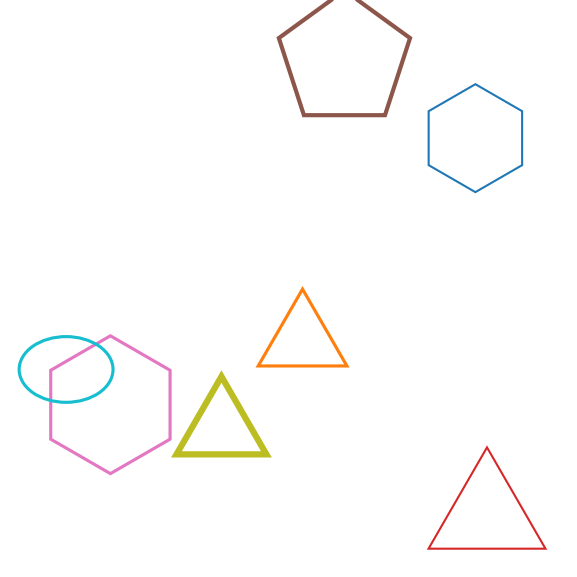[{"shape": "hexagon", "thickness": 1, "radius": 0.47, "center": [0.823, 0.76]}, {"shape": "triangle", "thickness": 1.5, "radius": 0.44, "center": [0.524, 0.41]}, {"shape": "triangle", "thickness": 1, "radius": 0.58, "center": [0.843, 0.107]}, {"shape": "pentagon", "thickness": 2, "radius": 0.6, "center": [0.596, 0.896]}, {"shape": "hexagon", "thickness": 1.5, "radius": 0.6, "center": [0.191, 0.298]}, {"shape": "triangle", "thickness": 3, "radius": 0.45, "center": [0.383, 0.257]}, {"shape": "oval", "thickness": 1.5, "radius": 0.41, "center": [0.114, 0.359]}]